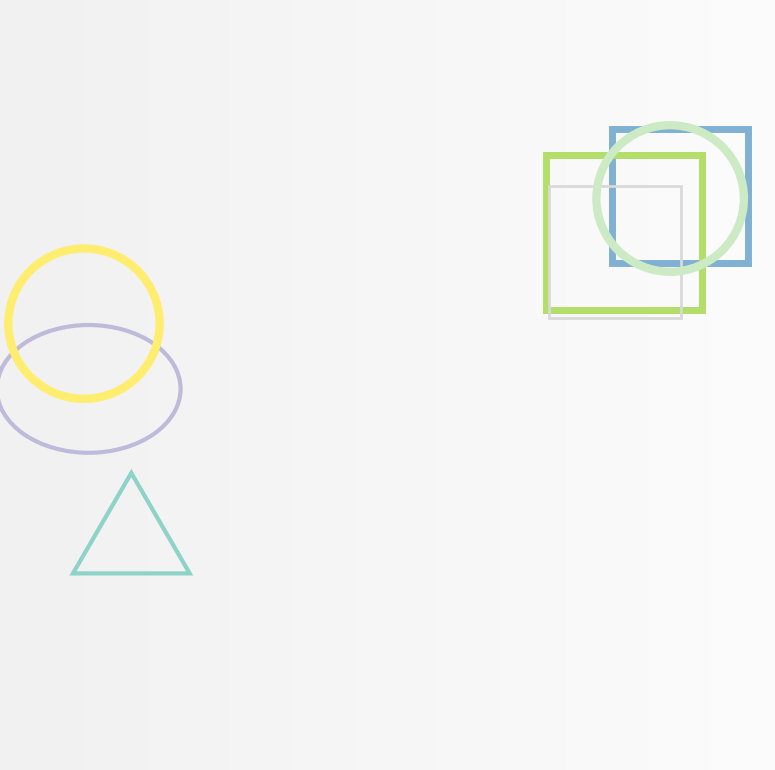[{"shape": "triangle", "thickness": 1.5, "radius": 0.43, "center": [0.169, 0.299]}, {"shape": "oval", "thickness": 1.5, "radius": 0.59, "center": [0.114, 0.495]}, {"shape": "square", "thickness": 2.5, "radius": 0.44, "center": [0.877, 0.745]}, {"shape": "square", "thickness": 2.5, "radius": 0.5, "center": [0.806, 0.698]}, {"shape": "square", "thickness": 1, "radius": 0.43, "center": [0.794, 0.672]}, {"shape": "circle", "thickness": 3, "radius": 0.48, "center": [0.865, 0.742]}, {"shape": "circle", "thickness": 3, "radius": 0.49, "center": [0.108, 0.58]}]